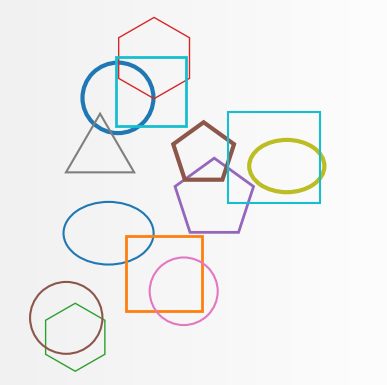[{"shape": "circle", "thickness": 3, "radius": 0.46, "center": [0.304, 0.746]}, {"shape": "oval", "thickness": 1.5, "radius": 0.58, "center": [0.28, 0.394]}, {"shape": "square", "thickness": 2, "radius": 0.48, "center": [0.423, 0.29]}, {"shape": "hexagon", "thickness": 1, "radius": 0.44, "center": [0.194, 0.124]}, {"shape": "hexagon", "thickness": 1, "radius": 0.53, "center": [0.398, 0.849]}, {"shape": "pentagon", "thickness": 2, "radius": 0.53, "center": [0.553, 0.483]}, {"shape": "pentagon", "thickness": 3, "radius": 0.41, "center": [0.526, 0.6]}, {"shape": "circle", "thickness": 1.5, "radius": 0.47, "center": [0.171, 0.174]}, {"shape": "circle", "thickness": 1.5, "radius": 0.44, "center": [0.474, 0.243]}, {"shape": "triangle", "thickness": 1.5, "radius": 0.51, "center": [0.258, 0.603]}, {"shape": "oval", "thickness": 3, "radius": 0.49, "center": [0.74, 0.569]}, {"shape": "square", "thickness": 1.5, "radius": 0.6, "center": [0.707, 0.591]}, {"shape": "square", "thickness": 2, "radius": 0.45, "center": [0.39, 0.762]}]